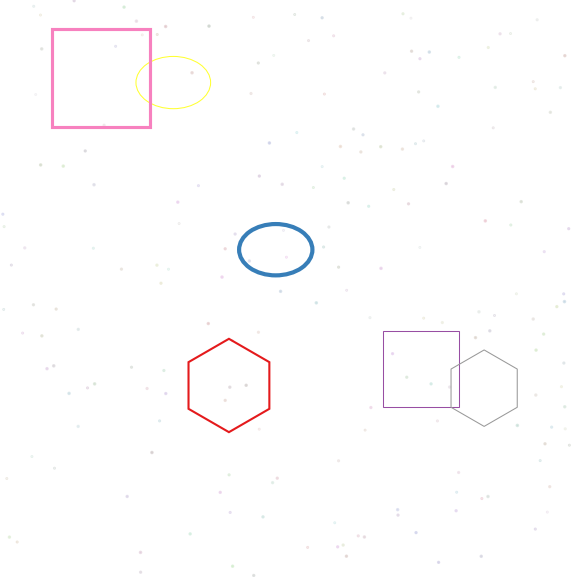[{"shape": "hexagon", "thickness": 1, "radius": 0.4, "center": [0.396, 0.332]}, {"shape": "oval", "thickness": 2, "radius": 0.32, "center": [0.477, 0.567]}, {"shape": "square", "thickness": 0.5, "radius": 0.33, "center": [0.728, 0.36]}, {"shape": "oval", "thickness": 0.5, "radius": 0.32, "center": [0.3, 0.856]}, {"shape": "square", "thickness": 1.5, "radius": 0.42, "center": [0.174, 0.864]}, {"shape": "hexagon", "thickness": 0.5, "radius": 0.33, "center": [0.838, 0.327]}]